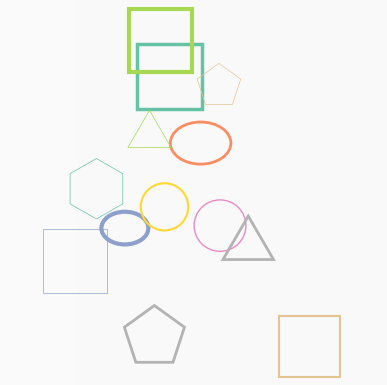[{"shape": "hexagon", "thickness": 0.5, "radius": 0.39, "center": [0.249, 0.51]}, {"shape": "square", "thickness": 2.5, "radius": 0.42, "center": [0.438, 0.801]}, {"shape": "oval", "thickness": 2, "radius": 0.39, "center": [0.518, 0.628]}, {"shape": "square", "thickness": 0.5, "radius": 0.42, "center": [0.194, 0.323]}, {"shape": "oval", "thickness": 3, "radius": 0.3, "center": [0.322, 0.408]}, {"shape": "circle", "thickness": 1, "radius": 0.33, "center": [0.568, 0.414]}, {"shape": "triangle", "thickness": 0.5, "radius": 0.32, "center": [0.386, 0.649]}, {"shape": "square", "thickness": 3, "radius": 0.41, "center": [0.415, 0.895]}, {"shape": "circle", "thickness": 1.5, "radius": 0.31, "center": [0.425, 0.463]}, {"shape": "square", "thickness": 1.5, "radius": 0.39, "center": [0.8, 0.101]}, {"shape": "pentagon", "thickness": 0.5, "radius": 0.3, "center": [0.565, 0.776]}, {"shape": "triangle", "thickness": 2, "radius": 0.38, "center": [0.641, 0.364]}, {"shape": "pentagon", "thickness": 2, "radius": 0.41, "center": [0.398, 0.125]}]